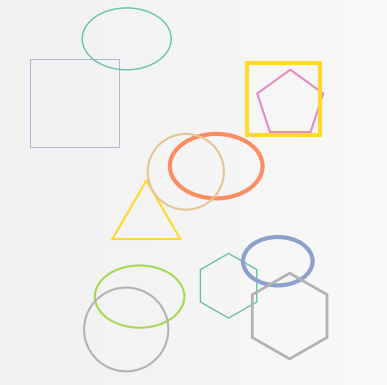[{"shape": "oval", "thickness": 1, "radius": 0.57, "center": [0.327, 0.899]}, {"shape": "hexagon", "thickness": 1, "radius": 0.42, "center": [0.59, 0.258]}, {"shape": "oval", "thickness": 3, "radius": 0.6, "center": [0.558, 0.568]}, {"shape": "oval", "thickness": 3, "radius": 0.45, "center": [0.717, 0.322]}, {"shape": "square", "thickness": 0.5, "radius": 0.57, "center": [0.192, 0.732]}, {"shape": "pentagon", "thickness": 1.5, "radius": 0.45, "center": [0.749, 0.73]}, {"shape": "oval", "thickness": 1.5, "radius": 0.58, "center": [0.36, 0.23]}, {"shape": "square", "thickness": 3, "radius": 0.47, "center": [0.731, 0.744]}, {"shape": "triangle", "thickness": 1.5, "radius": 0.51, "center": [0.378, 0.43]}, {"shape": "circle", "thickness": 1.5, "radius": 0.49, "center": [0.479, 0.554]}, {"shape": "circle", "thickness": 1.5, "radius": 0.54, "center": [0.326, 0.144]}, {"shape": "hexagon", "thickness": 2, "radius": 0.56, "center": [0.747, 0.179]}]